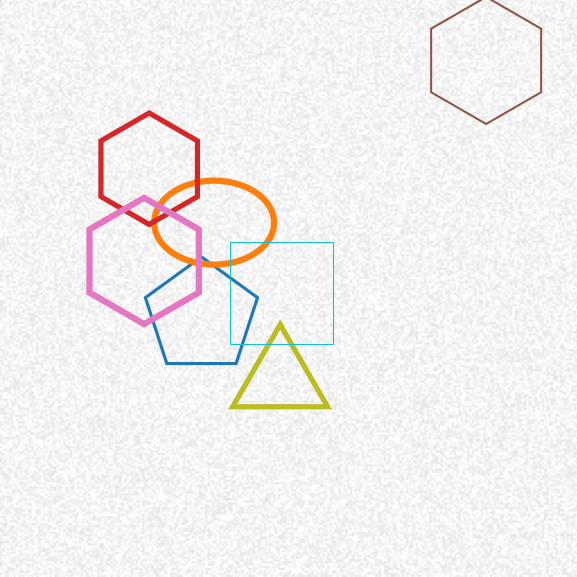[{"shape": "pentagon", "thickness": 1.5, "radius": 0.51, "center": [0.349, 0.452]}, {"shape": "oval", "thickness": 3, "radius": 0.52, "center": [0.371, 0.614]}, {"shape": "hexagon", "thickness": 2.5, "radius": 0.48, "center": [0.258, 0.707]}, {"shape": "hexagon", "thickness": 1, "radius": 0.55, "center": [0.842, 0.894]}, {"shape": "hexagon", "thickness": 3, "radius": 0.55, "center": [0.25, 0.547]}, {"shape": "triangle", "thickness": 2.5, "radius": 0.47, "center": [0.485, 0.342]}, {"shape": "square", "thickness": 0.5, "radius": 0.44, "center": [0.487, 0.492]}]